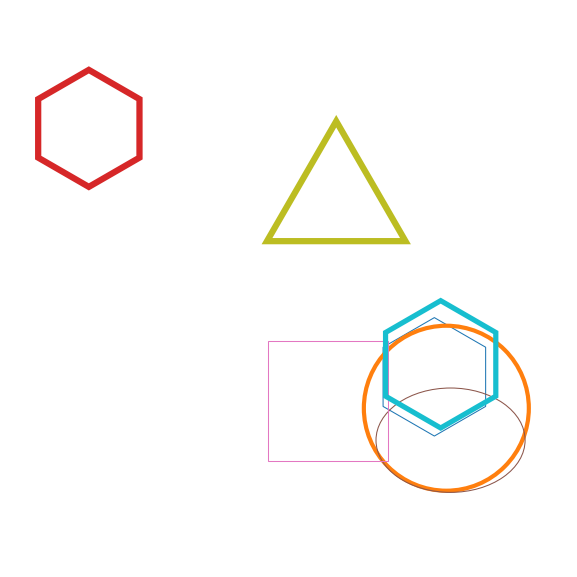[{"shape": "hexagon", "thickness": 0.5, "radius": 0.51, "center": [0.752, 0.347]}, {"shape": "circle", "thickness": 2, "radius": 0.71, "center": [0.773, 0.292]}, {"shape": "hexagon", "thickness": 3, "radius": 0.51, "center": [0.154, 0.777]}, {"shape": "oval", "thickness": 0.5, "radius": 0.65, "center": [0.78, 0.237]}, {"shape": "square", "thickness": 0.5, "radius": 0.52, "center": [0.568, 0.304]}, {"shape": "triangle", "thickness": 3, "radius": 0.69, "center": [0.582, 0.651]}, {"shape": "hexagon", "thickness": 2.5, "radius": 0.55, "center": [0.763, 0.368]}]